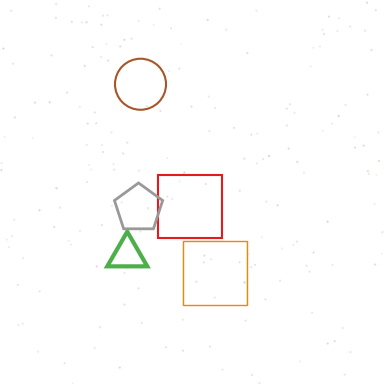[{"shape": "square", "thickness": 1.5, "radius": 0.41, "center": [0.494, 0.464]}, {"shape": "triangle", "thickness": 3, "radius": 0.3, "center": [0.331, 0.338]}, {"shape": "square", "thickness": 1, "radius": 0.41, "center": [0.558, 0.292]}, {"shape": "circle", "thickness": 1.5, "radius": 0.33, "center": [0.365, 0.781]}, {"shape": "pentagon", "thickness": 2, "radius": 0.33, "center": [0.36, 0.459]}]